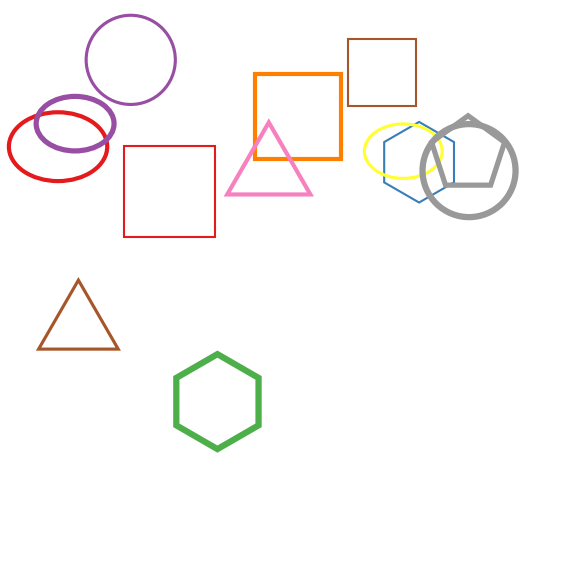[{"shape": "square", "thickness": 1, "radius": 0.39, "center": [0.294, 0.667]}, {"shape": "oval", "thickness": 2, "radius": 0.43, "center": [0.101, 0.745]}, {"shape": "hexagon", "thickness": 1, "radius": 0.35, "center": [0.726, 0.718]}, {"shape": "hexagon", "thickness": 3, "radius": 0.41, "center": [0.377, 0.304]}, {"shape": "oval", "thickness": 2.5, "radius": 0.34, "center": [0.13, 0.785]}, {"shape": "circle", "thickness": 1.5, "radius": 0.39, "center": [0.226, 0.895]}, {"shape": "square", "thickness": 2, "radius": 0.37, "center": [0.516, 0.798]}, {"shape": "oval", "thickness": 1.5, "radius": 0.34, "center": [0.698, 0.737]}, {"shape": "triangle", "thickness": 1.5, "radius": 0.4, "center": [0.136, 0.434]}, {"shape": "square", "thickness": 1, "radius": 0.29, "center": [0.662, 0.873]}, {"shape": "triangle", "thickness": 2, "radius": 0.42, "center": [0.465, 0.704]}, {"shape": "pentagon", "thickness": 2.5, "radius": 0.33, "center": [0.811, 0.732]}, {"shape": "circle", "thickness": 3, "radius": 0.4, "center": [0.812, 0.704]}]